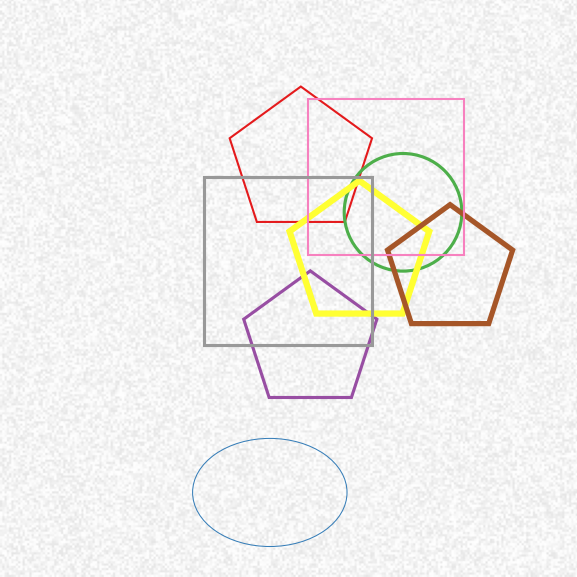[{"shape": "pentagon", "thickness": 1, "radius": 0.65, "center": [0.521, 0.72]}, {"shape": "oval", "thickness": 0.5, "radius": 0.67, "center": [0.467, 0.146]}, {"shape": "circle", "thickness": 1.5, "radius": 0.51, "center": [0.698, 0.632]}, {"shape": "pentagon", "thickness": 1.5, "radius": 0.61, "center": [0.537, 0.409]}, {"shape": "pentagon", "thickness": 3, "radius": 0.64, "center": [0.622, 0.559]}, {"shape": "pentagon", "thickness": 2.5, "radius": 0.57, "center": [0.779, 0.531]}, {"shape": "square", "thickness": 1, "radius": 0.68, "center": [0.669, 0.692]}, {"shape": "square", "thickness": 1.5, "radius": 0.73, "center": [0.499, 0.547]}]